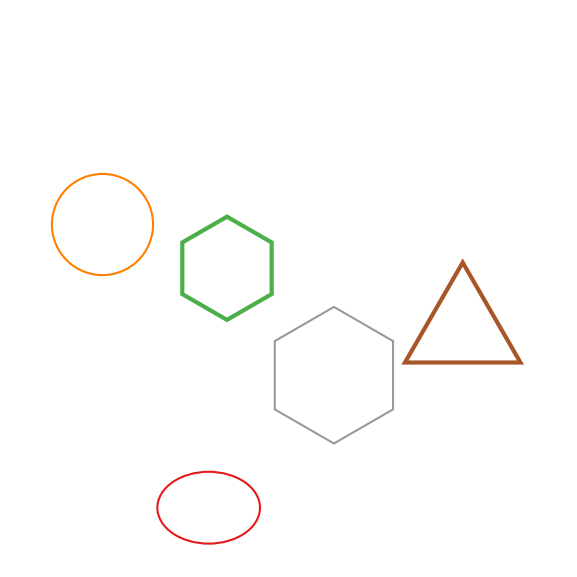[{"shape": "oval", "thickness": 1, "radius": 0.44, "center": [0.361, 0.12]}, {"shape": "hexagon", "thickness": 2, "radius": 0.45, "center": [0.393, 0.535]}, {"shape": "circle", "thickness": 1, "radius": 0.44, "center": [0.177, 0.61]}, {"shape": "triangle", "thickness": 2, "radius": 0.58, "center": [0.801, 0.429]}, {"shape": "hexagon", "thickness": 1, "radius": 0.59, "center": [0.578, 0.349]}]